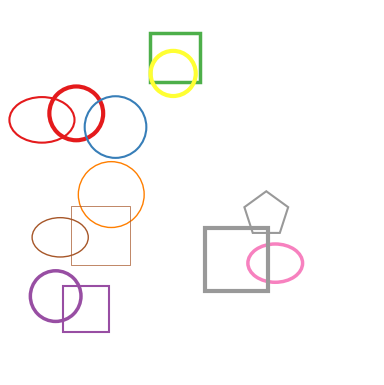[{"shape": "oval", "thickness": 1.5, "radius": 0.42, "center": [0.109, 0.689]}, {"shape": "circle", "thickness": 3, "radius": 0.35, "center": [0.198, 0.706]}, {"shape": "circle", "thickness": 1.5, "radius": 0.4, "center": [0.3, 0.67]}, {"shape": "square", "thickness": 2.5, "radius": 0.32, "center": [0.454, 0.85]}, {"shape": "square", "thickness": 1.5, "radius": 0.3, "center": [0.224, 0.198]}, {"shape": "circle", "thickness": 2.5, "radius": 0.33, "center": [0.145, 0.231]}, {"shape": "circle", "thickness": 1, "radius": 0.43, "center": [0.289, 0.495]}, {"shape": "circle", "thickness": 3, "radius": 0.29, "center": [0.45, 0.809]}, {"shape": "square", "thickness": 0.5, "radius": 0.39, "center": [0.261, 0.388]}, {"shape": "oval", "thickness": 1, "radius": 0.36, "center": [0.156, 0.384]}, {"shape": "oval", "thickness": 2.5, "radius": 0.36, "center": [0.715, 0.317]}, {"shape": "square", "thickness": 3, "radius": 0.41, "center": [0.615, 0.326]}, {"shape": "pentagon", "thickness": 1.5, "radius": 0.3, "center": [0.692, 0.443]}]